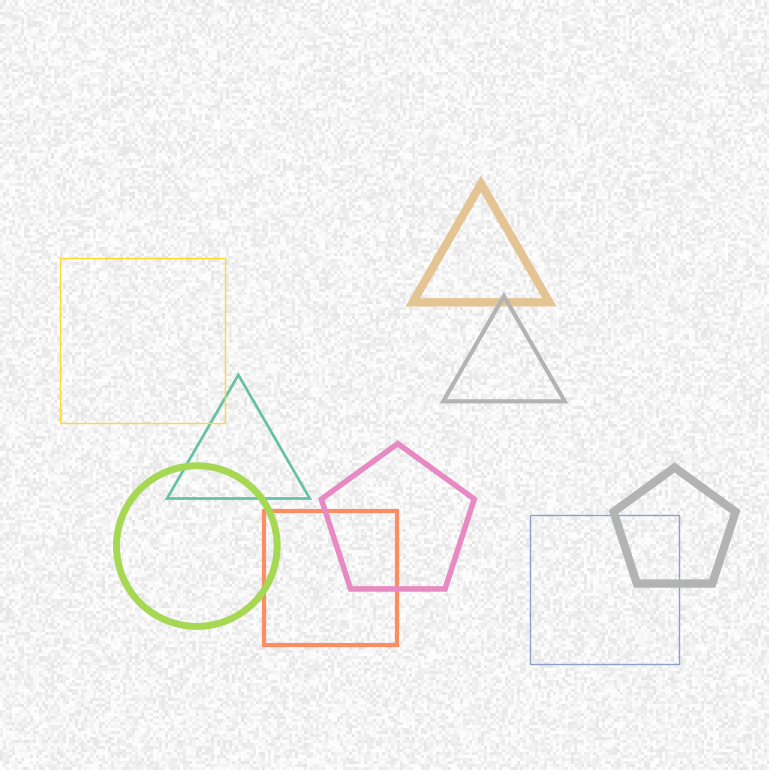[{"shape": "triangle", "thickness": 1, "radius": 0.54, "center": [0.31, 0.406]}, {"shape": "square", "thickness": 1.5, "radius": 0.43, "center": [0.429, 0.249]}, {"shape": "square", "thickness": 0.5, "radius": 0.49, "center": [0.785, 0.234]}, {"shape": "pentagon", "thickness": 2, "radius": 0.52, "center": [0.517, 0.32]}, {"shape": "circle", "thickness": 2.5, "radius": 0.52, "center": [0.256, 0.291]}, {"shape": "square", "thickness": 0.5, "radius": 0.54, "center": [0.185, 0.558]}, {"shape": "triangle", "thickness": 3, "radius": 0.51, "center": [0.625, 0.659]}, {"shape": "pentagon", "thickness": 3, "radius": 0.42, "center": [0.876, 0.31]}, {"shape": "triangle", "thickness": 1.5, "radius": 0.46, "center": [0.655, 0.524]}]